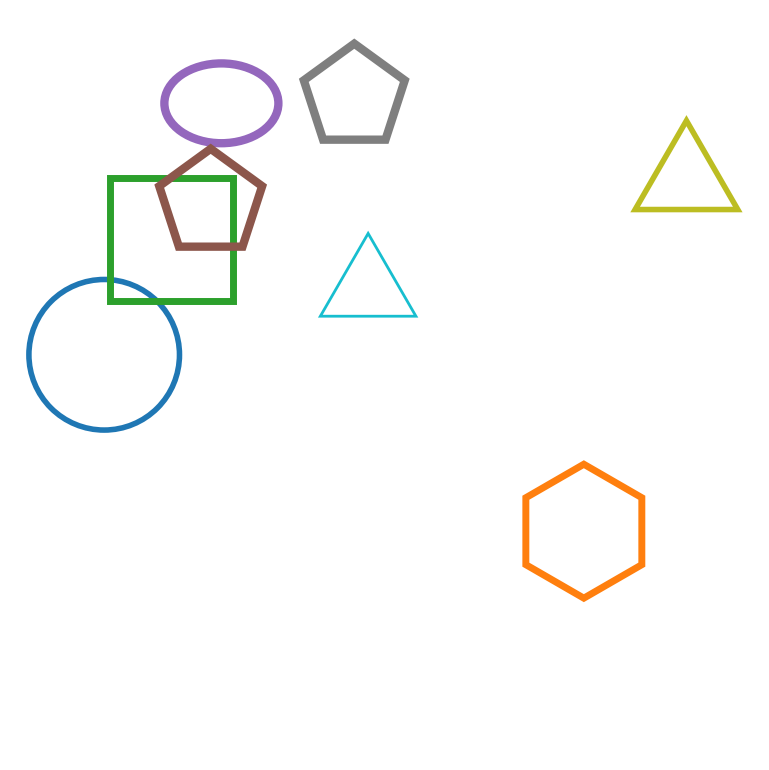[{"shape": "circle", "thickness": 2, "radius": 0.49, "center": [0.135, 0.539]}, {"shape": "hexagon", "thickness": 2.5, "radius": 0.43, "center": [0.758, 0.31]}, {"shape": "square", "thickness": 2.5, "radius": 0.4, "center": [0.223, 0.689]}, {"shape": "oval", "thickness": 3, "radius": 0.37, "center": [0.288, 0.866]}, {"shape": "pentagon", "thickness": 3, "radius": 0.35, "center": [0.274, 0.737]}, {"shape": "pentagon", "thickness": 3, "radius": 0.34, "center": [0.46, 0.874]}, {"shape": "triangle", "thickness": 2, "radius": 0.38, "center": [0.891, 0.766]}, {"shape": "triangle", "thickness": 1, "radius": 0.36, "center": [0.478, 0.625]}]